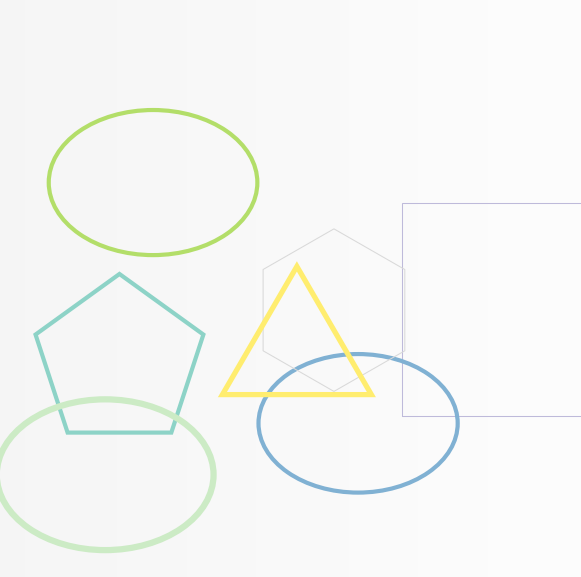[{"shape": "pentagon", "thickness": 2, "radius": 0.76, "center": [0.206, 0.373]}, {"shape": "square", "thickness": 0.5, "radius": 0.92, "center": [0.876, 0.463]}, {"shape": "oval", "thickness": 2, "radius": 0.86, "center": [0.616, 0.266]}, {"shape": "oval", "thickness": 2, "radius": 0.9, "center": [0.263, 0.683]}, {"shape": "hexagon", "thickness": 0.5, "radius": 0.7, "center": [0.575, 0.462]}, {"shape": "oval", "thickness": 3, "radius": 0.93, "center": [0.181, 0.177]}, {"shape": "triangle", "thickness": 2.5, "radius": 0.74, "center": [0.511, 0.39]}]